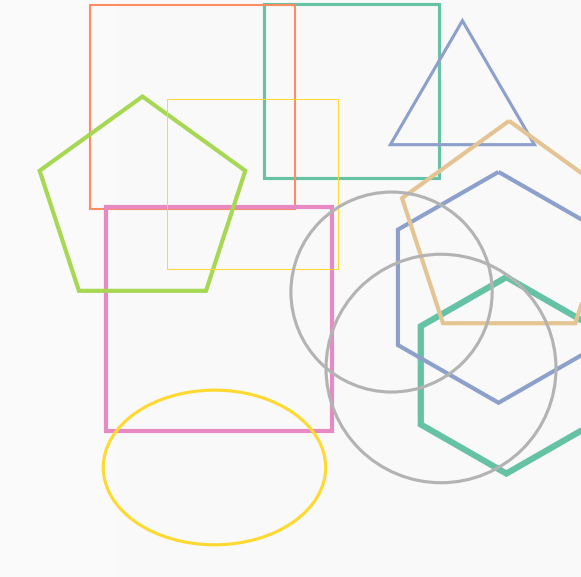[{"shape": "square", "thickness": 1.5, "radius": 0.75, "center": [0.605, 0.841]}, {"shape": "hexagon", "thickness": 3, "radius": 0.85, "center": [0.871, 0.349]}, {"shape": "square", "thickness": 1, "radius": 0.88, "center": [0.331, 0.814]}, {"shape": "hexagon", "thickness": 2, "radius": 1.0, "center": [0.858, 0.502]}, {"shape": "triangle", "thickness": 1.5, "radius": 0.72, "center": [0.796, 0.82]}, {"shape": "square", "thickness": 2, "radius": 0.97, "center": [0.376, 0.447]}, {"shape": "pentagon", "thickness": 2, "radius": 0.93, "center": [0.245, 0.646]}, {"shape": "oval", "thickness": 1.5, "radius": 0.96, "center": [0.369, 0.19]}, {"shape": "square", "thickness": 0.5, "radius": 0.73, "center": [0.434, 0.68]}, {"shape": "pentagon", "thickness": 2, "radius": 0.97, "center": [0.876, 0.596]}, {"shape": "circle", "thickness": 1.5, "radius": 0.87, "center": [0.674, 0.493]}, {"shape": "circle", "thickness": 1.5, "radius": 0.99, "center": [0.759, 0.361]}]